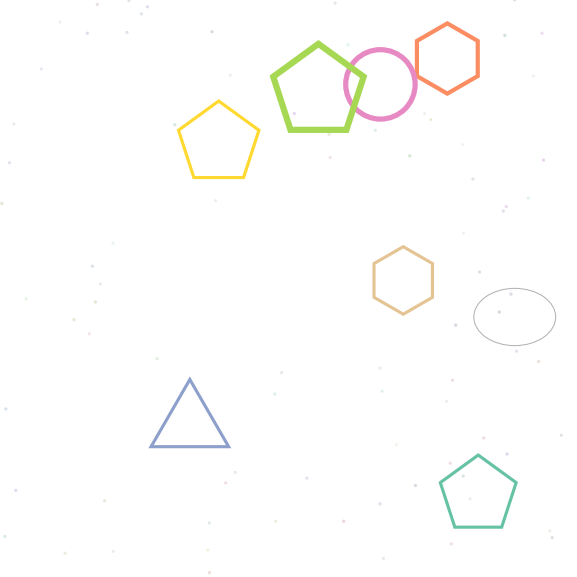[{"shape": "pentagon", "thickness": 1.5, "radius": 0.35, "center": [0.828, 0.142]}, {"shape": "hexagon", "thickness": 2, "radius": 0.3, "center": [0.775, 0.898]}, {"shape": "triangle", "thickness": 1.5, "radius": 0.39, "center": [0.329, 0.264]}, {"shape": "circle", "thickness": 2.5, "radius": 0.3, "center": [0.659, 0.853]}, {"shape": "pentagon", "thickness": 3, "radius": 0.41, "center": [0.551, 0.841]}, {"shape": "pentagon", "thickness": 1.5, "radius": 0.37, "center": [0.379, 0.751]}, {"shape": "hexagon", "thickness": 1.5, "radius": 0.29, "center": [0.698, 0.514]}, {"shape": "oval", "thickness": 0.5, "radius": 0.35, "center": [0.891, 0.45]}]